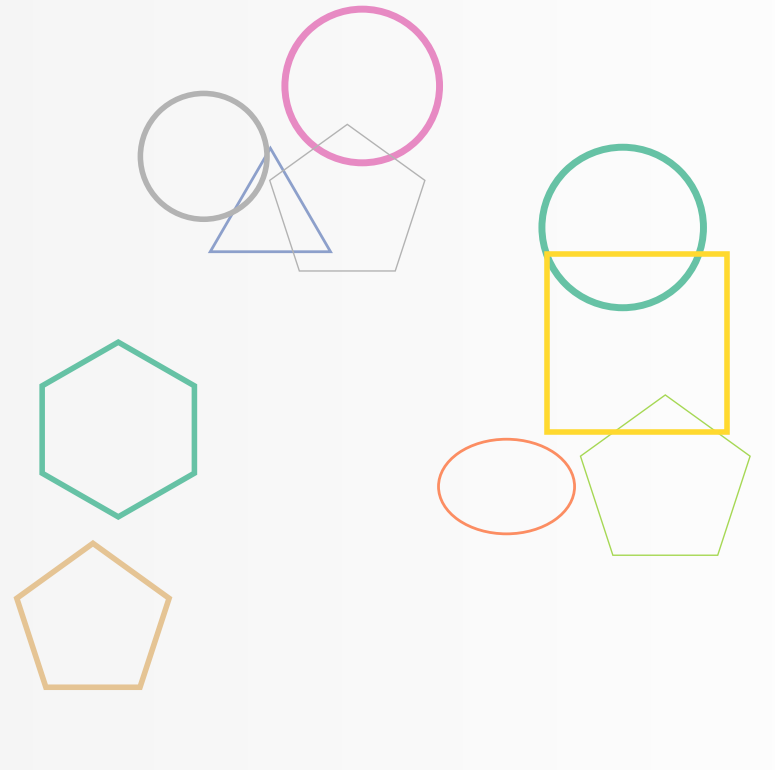[{"shape": "circle", "thickness": 2.5, "radius": 0.52, "center": [0.803, 0.705]}, {"shape": "hexagon", "thickness": 2, "radius": 0.57, "center": [0.153, 0.442]}, {"shape": "oval", "thickness": 1, "radius": 0.44, "center": [0.654, 0.368]}, {"shape": "triangle", "thickness": 1, "radius": 0.45, "center": [0.349, 0.718]}, {"shape": "circle", "thickness": 2.5, "radius": 0.5, "center": [0.467, 0.888]}, {"shape": "pentagon", "thickness": 0.5, "radius": 0.58, "center": [0.858, 0.372]}, {"shape": "square", "thickness": 2, "radius": 0.58, "center": [0.822, 0.555]}, {"shape": "pentagon", "thickness": 2, "radius": 0.52, "center": [0.12, 0.191]}, {"shape": "pentagon", "thickness": 0.5, "radius": 0.53, "center": [0.448, 0.733]}, {"shape": "circle", "thickness": 2, "radius": 0.41, "center": [0.263, 0.797]}]